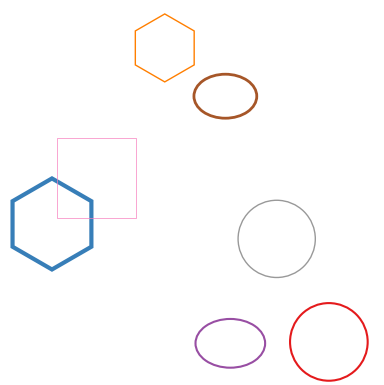[{"shape": "circle", "thickness": 1.5, "radius": 0.5, "center": [0.854, 0.112]}, {"shape": "hexagon", "thickness": 3, "radius": 0.59, "center": [0.135, 0.418]}, {"shape": "oval", "thickness": 1.5, "radius": 0.45, "center": [0.598, 0.108]}, {"shape": "hexagon", "thickness": 1, "radius": 0.44, "center": [0.428, 0.876]}, {"shape": "oval", "thickness": 2, "radius": 0.41, "center": [0.585, 0.75]}, {"shape": "square", "thickness": 0.5, "radius": 0.52, "center": [0.251, 0.538]}, {"shape": "circle", "thickness": 1, "radius": 0.5, "center": [0.719, 0.38]}]